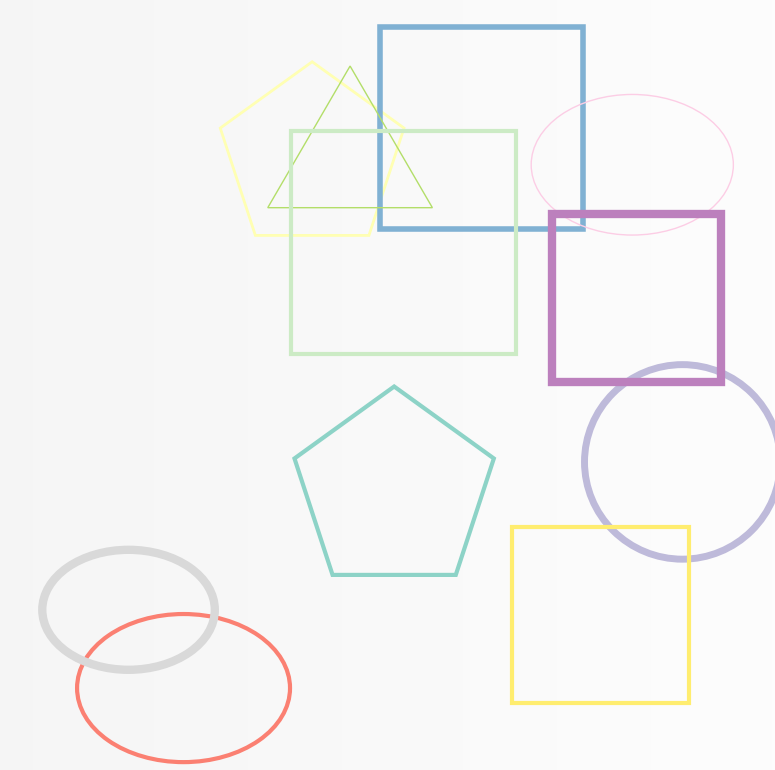[{"shape": "pentagon", "thickness": 1.5, "radius": 0.68, "center": [0.509, 0.363]}, {"shape": "pentagon", "thickness": 1, "radius": 0.62, "center": [0.403, 0.795]}, {"shape": "circle", "thickness": 2.5, "radius": 0.63, "center": [0.881, 0.4]}, {"shape": "oval", "thickness": 1.5, "radius": 0.69, "center": [0.237, 0.106]}, {"shape": "square", "thickness": 2, "radius": 0.66, "center": [0.621, 0.834]}, {"shape": "triangle", "thickness": 0.5, "radius": 0.61, "center": [0.452, 0.792]}, {"shape": "oval", "thickness": 0.5, "radius": 0.65, "center": [0.816, 0.786]}, {"shape": "oval", "thickness": 3, "radius": 0.56, "center": [0.166, 0.208]}, {"shape": "square", "thickness": 3, "radius": 0.55, "center": [0.821, 0.613]}, {"shape": "square", "thickness": 1.5, "radius": 0.72, "center": [0.521, 0.686]}, {"shape": "square", "thickness": 1.5, "radius": 0.57, "center": [0.775, 0.201]}]